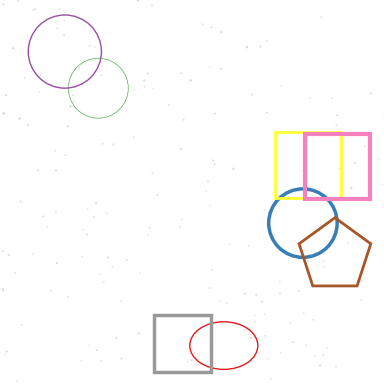[{"shape": "oval", "thickness": 1, "radius": 0.44, "center": [0.581, 0.102]}, {"shape": "circle", "thickness": 2.5, "radius": 0.44, "center": [0.787, 0.421]}, {"shape": "circle", "thickness": 0.5, "radius": 0.39, "center": [0.255, 0.771]}, {"shape": "circle", "thickness": 1, "radius": 0.48, "center": [0.168, 0.866]}, {"shape": "square", "thickness": 2, "radius": 0.43, "center": [0.801, 0.571]}, {"shape": "pentagon", "thickness": 2, "radius": 0.49, "center": [0.87, 0.337]}, {"shape": "square", "thickness": 3, "radius": 0.42, "center": [0.877, 0.568]}, {"shape": "square", "thickness": 2.5, "radius": 0.37, "center": [0.474, 0.108]}]